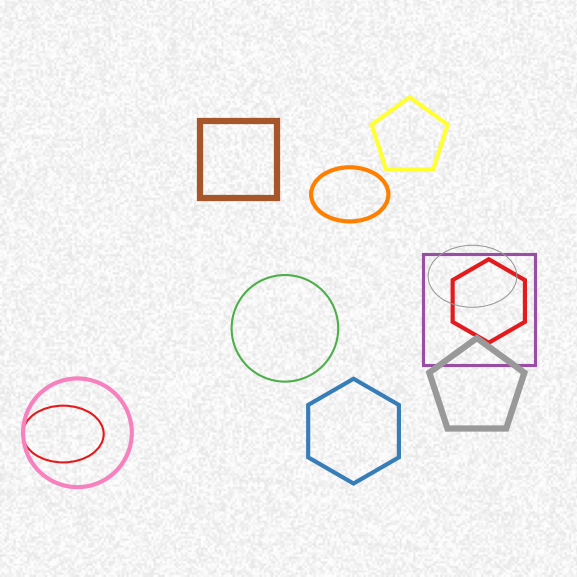[{"shape": "hexagon", "thickness": 2, "radius": 0.36, "center": [0.846, 0.478]}, {"shape": "oval", "thickness": 1, "radius": 0.35, "center": [0.109, 0.248]}, {"shape": "hexagon", "thickness": 2, "radius": 0.45, "center": [0.612, 0.253]}, {"shape": "circle", "thickness": 1, "radius": 0.46, "center": [0.493, 0.431]}, {"shape": "square", "thickness": 1.5, "radius": 0.48, "center": [0.829, 0.464]}, {"shape": "oval", "thickness": 2, "radius": 0.33, "center": [0.606, 0.663]}, {"shape": "pentagon", "thickness": 2, "radius": 0.35, "center": [0.709, 0.762]}, {"shape": "square", "thickness": 3, "radius": 0.34, "center": [0.413, 0.723]}, {"shape": "circle", "thickness": 2, "radius": 0.47, "center": [0.134, 0.25]}, {"shape": "pentagon", "thickness": 3, "radius": 0.43, "center": [0.826, 0.327]}, {"shape": "oval", "thickness": 0.5, "radius": 0.38, "center": [0.818, 0.521]}]